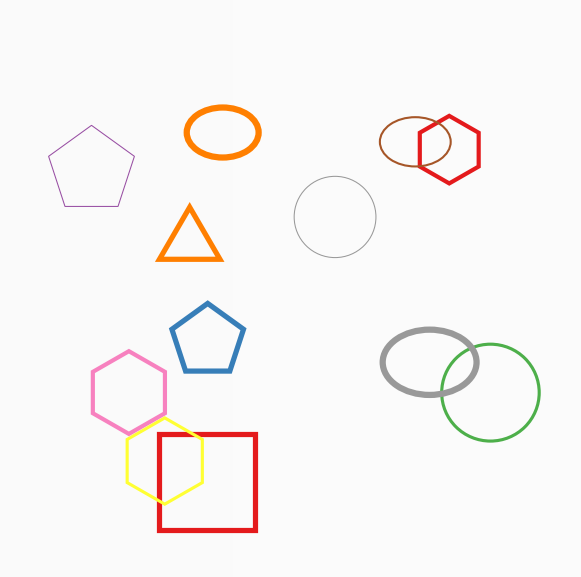[{"shape": "hexagon", "thickness": 2, "radius": 0.29, "center": [0.773, 0.74]}, {"shape": "square", "thickness": 2.5, "radius": 0.41, "center": [0.356, 0.165]}, {"shape": "pentagon", "thickness": 2.5, "radius": 0.32, "center": [0.357, 0.409]}, {"shape": "circle", "thickness": 1.5, "radius": 0.42, "center": [0.844, 0.319]}, {"shape": "pentagon", "thickness": 0.5, "radius": 0.39, "center": [0.157, 0.704]}, {"shape": "triangle", "thickness": 2.5, "radius": 0.3, "center": [0.326, 0.58]}, {"shape": "oval", "thickness": 3, "radius": 0.31, "center": [0.383, 0.77]}, {"shape": "hexagon", "thickness": 1.5, "radius": 0.37, "center": [0.283, 0.201]}, {"shape": "oval", "thickness": 1, "radius": 0.3, "center": [0.714, 0.754]}, {"shape": "hexagon", "thickness": 2, "radius": 0.36, "center": [0.222, 0.319]}, {"shape": "circle", "thickness": 0.5, "radius": 0.35, "center": [0.576, 0.623]}, {"shape": "oval", "thickness": 3, "radius": 0.4, "center": [0.739, 0.372]}]